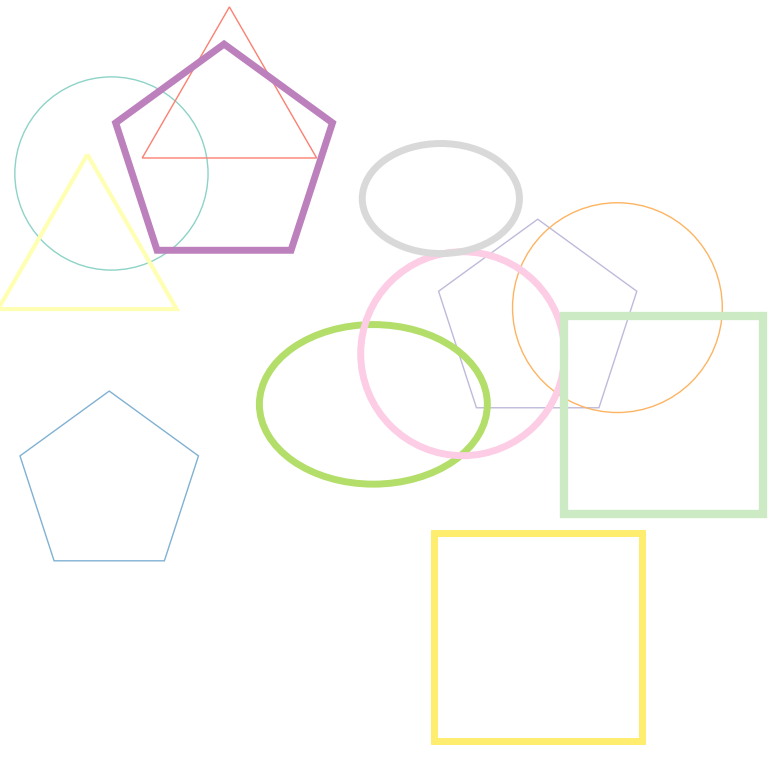[{"shape": "circle", "thickness": 0.5, "radius": 0.63, "center": [0.145, 0.775]}, {"shape": "triangle", "thickness": 1.5, "radius": 0.67, "center": [0.113, 0.666]}, {"shape": "pentagon", "thickness": 0.5, "radius": 0.68, "center": [0.698, 0.58]}, {"shape": "triangle", "thickness": 0.5, "radius": 0.65, "center": [0.298, 0.86]}, {"shape": "pentagon", "thickness": 0.5, "radius": 0.61, "center": [0.142, 0.37]}, {"shape": "circle", "thickness": 0.5, "radius": 0.68, "center": [0.802, 0.6]}, {"shape": "oval", "thickness": 2.5, "radius": 0.74, "center": [0.485, 0.475]}, {"shape": "circle", "thickness": 2.5, "radius": 0.66, "center": [0.601, 0.541]}, {"shape": "oval", "thickness": 2.5, "radius": 0.51, "center": [0.573, 0.742]}, {"shape": "pentagon", "thickness": 2.5, "radius": 0.74, "center": [0.291, 0.795]}, {"shape": "square", "thickness": 3, "radius": 0.65, "center": [0.862, 0.461]}, {"shape": "square", "thickness": 2.5, "radius": 0.68, "center": [0.699, 0.173]}]